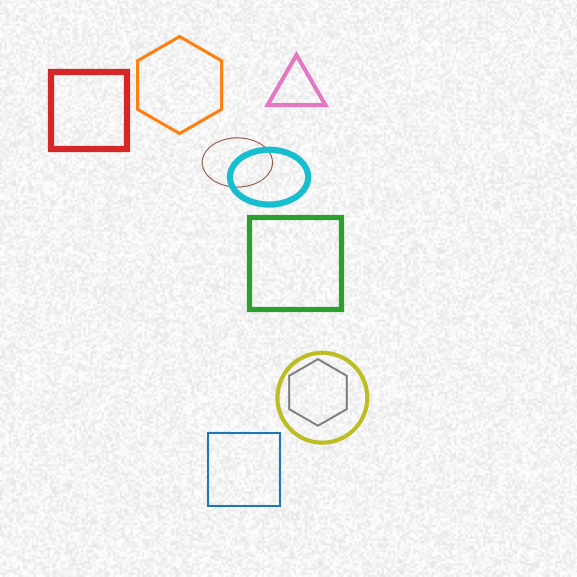[{"shape": "square", "thickness": 1, "radius": 0.31, "center": [0.422, 0.186]}, {"shape": "hexagon", "thickness": 1.5, "radius": 0.42, "center": [0.311, 0.852]}, {"shape": "square", "thickness": 2.5, "radius": 0.4, "center": [0.511, 0.544]}, {"shape": "square", "thickness": 3, "radius": 0.33, "center": [0.154, 0.808]}, {"shape": "oval", "thickness": 0.5, "radius": 0.3, "center": [0.411, 0.718]}, {"shape": "triangle", "thickness": 2, "radius": 0.29, "center": [0.513, 0.846]}, {"shape": "hexagon", "thickness": 1, "radius": 0.29, "center": [0.551, 0.32]}, {"shape": "circle", "thickness": 2, "radius": 0.39, "center": [0.558, 0.31]}, {"shape": "oval", "thickness": 3, "radius": 0.34, "center": [0.466, 0.692]}]